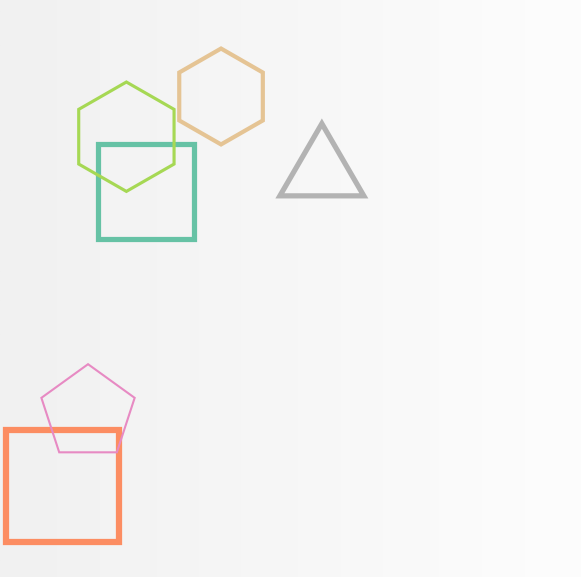[{"shape": "square", "thickness": 2.5, "radius": 0.41, "center": [0.252, 0.667]}, {"shape": "square", "thickness": 3, "radius": 0.49, "center": [0.108, 0.157]}, {"shape": "pentagon", "thickness": 1, "radius": 0.42, "center": [0.151, 0.284]}, {"shape": "hexagon", "thickness": 1.5, "radius": 0.47, "center": [0.217, 0.762]}, {"shape": "hexagon", "thickness": 2, "radius": 0.42, "center": [0.38, 0.832]}, {"shape": "triangle", "thickness": 2.5, "radius": 0.42, "center": [0.554, 0.702]}]